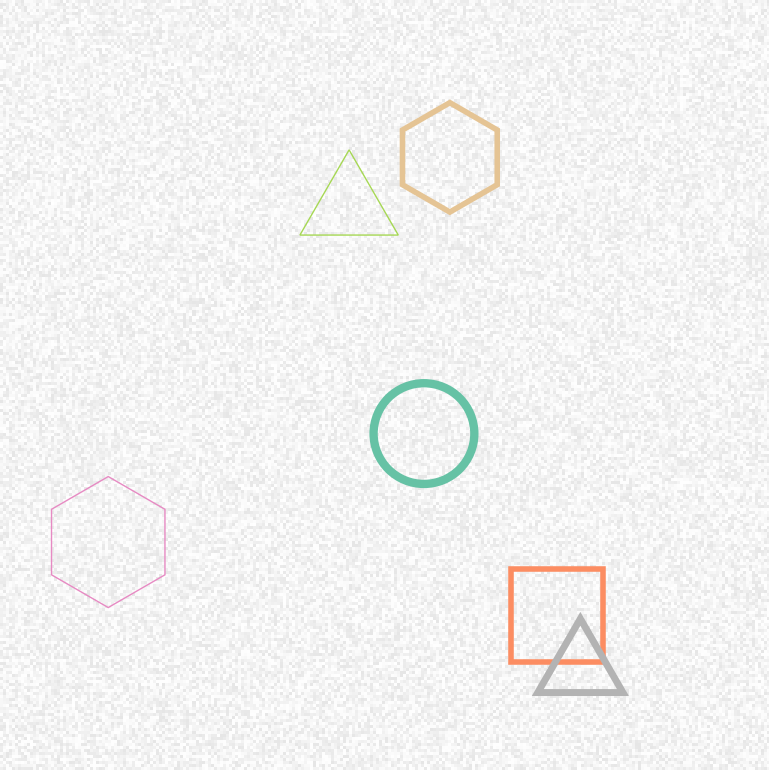[{"shape": "circle", "thickness": 3, "radius": 0.33, "center": [0.551, 0.437]}, {"shape": "square", "thickness": 2, "radius": 0.3, "center": [0.723, 0.201]}, {"shape": "hexagon", "thickness": 0.5, "radius": 0.43, "center": [0.141, 0.296]}, {"shape": "triangle", "thickness": 0.5, "radius": 0.37, "center": [0.453, 0.732]}, {"shape": "hexagon", "thickness": 2, "radius": 0.36, "center": [0.584, 0.796]}, {"shape": "triangle", "thickness": 2.5, "radius": 0.32, "center": [0.754, 0.133]}]